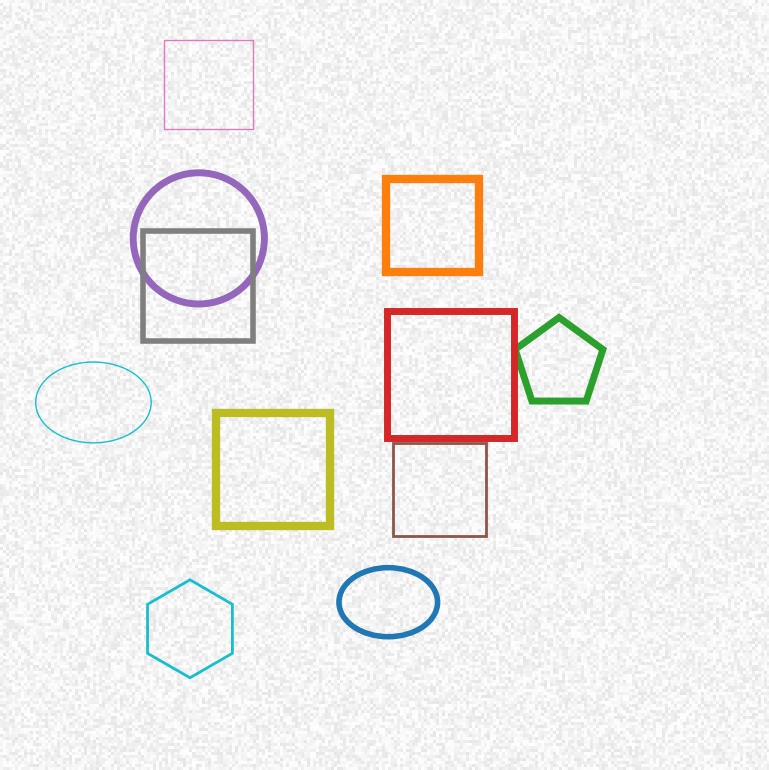[{"shape": "oval", "thickness": 2, "radius": 0.32, "center": [0.504, 0.218]}, {"shape": "square", "thickness": 3, "radius": 0.3, "center": [0.562, 0.707]}, {"shape": "pentagon", "thickness": 2.5, "radius": 0.3, "center": [0.726, 0.528]}, {"shape": "square", "thickness": 2.5, "radius": 0.41, "center": [0.585, 0.514]}, {"shape": "circle", "thickness": 2.5, "radius": 0.43, "center": [0.258, 0.69]}, {"shape": "square", "thickness": 1, "radius": 0.3, "center": [0.571, 0.364]}, {"shape": "square", "thickness": 0.5, "radius": 0.29, "center": [0.271, 0.89]}, {"shape": "square", "thickness": 2, "radius": 0.36, "center": [0.258, 0.628]}, {"shape": "square", "thickness": 3, "radius": 0.37, "center": [0.354, 0.39]}, {"shape": "hexagon", "thickness": 1, "radius": 0.32, "center": [0.247, 0.183]}, {"shape": "oval", "thickness": 0.5, "radius": 0.38, "center": [0.121, 0.477]}]